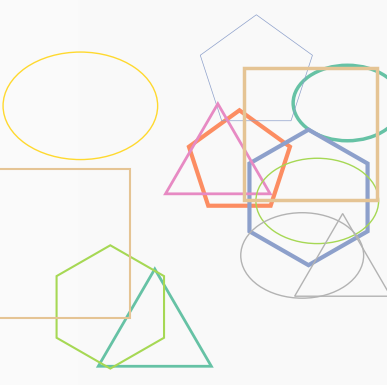[{"shape": "triangle", "thickness": 2, "radius": 0.84, "center": [0.4, 0.133]}, {"shape": "oval", "thickness": 2.5, "radius": 0.7, "center": [0.897, 0.732]}, {"shape": "pentagon", "thickness": 3, "radius": 0.69, "center": [0.618, 0.577]}, {"shape": "hexagon", "thickness": 3, "radius": 0.88, "center": [0.796, 0.487]}, {"shape": "pentagon", "thickness": 0.5, "radius": 0.76, "center": [0.662, 0.809]}, {"shape": "triangle", "thickness": 2, "radius": 0.78, "center": [0.562, 0.575]}, {"shape": "oval", "thickness": 1, "radius": 0.79, "center": [0.819, 0.478]}, {"shape": "hexagon", "thickness": 1.5, "radius": 0.8, "center": [0.285, 0.203]}, {"shape": "oval", "thickness": 1, "radius": 1.0, "center": [0.207, 0.725]}, {"shape": "square", "thickness": 1.5, "radius": 0.97, "center": [0.142, 0.368]}, {"shape": "square", "thickness": 2.5, "radius": 0.86, "center": [0.802, 0.652]}, {"shape": "oval", "thickness": 1, "radius": 0.79, "center": [0.78, 0.337]}, {"shape": "triangle", "thickness": 1, "radius": 0.72, "center": [0.884, 0.302]}]